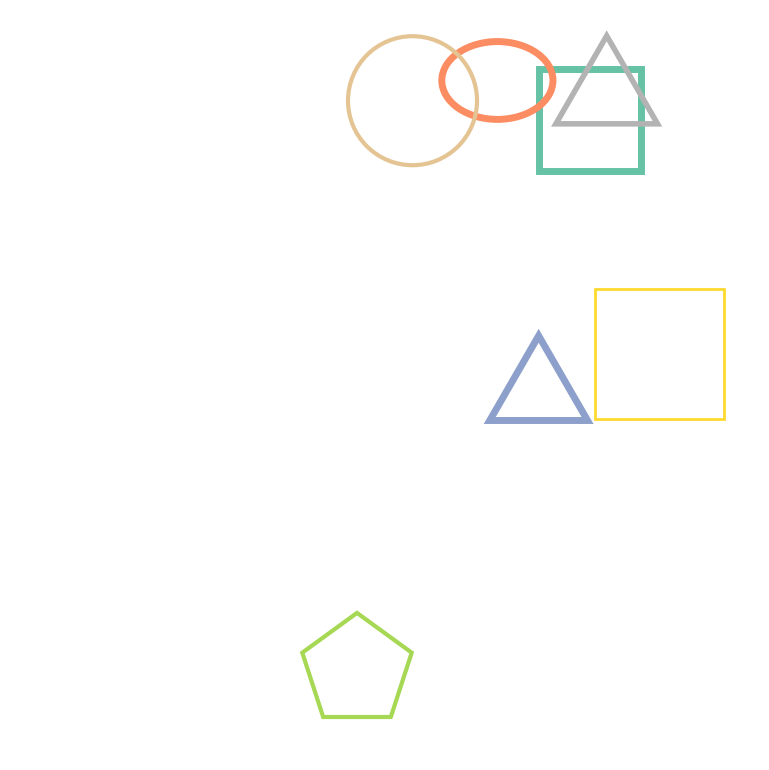[{"shape": "square", "thickness": 2.5, "radius": 0.33, "center": [0.766, 0.844]}, {"shape": "oval", "thickness": 2.5, "radius": 0.36, "center": [0.646, 0.895]}, {"shape": "triangle", "thickness": 2.5, "radius": 0.37, "center": [0.7, 0.491]}, {"shape": "pentagon", "thickness": 1.5, "radius": 0.37, "center": [0.464, 0.129]}, {"shape": "square", "thickness": 1, "radius": 0.42, "center": [0.856, 0.541]}, {"shape": "circle", "thickness": 1.5, "radius": 0.42, "center": [0.536, 0.869]}, {"shape": "triangle", "thickness": 2, "radius": 0.38, "center": [0.788, 0.877]}]